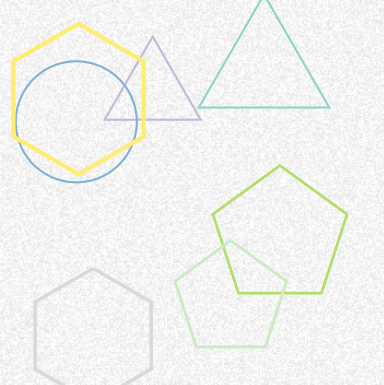[{"shape": "triangle", "thickness": 1.5, "radius": 0.98, "center": [0.686, 0.819]}, {"shape": "triangle", "thickness": 1.5, "radius": 0.72, "center": [0.397, 0.761]}, {"shape": "circle", "thickness": 1.5, "radius": 0.79, "center": [0.198, 0.684]}, {"shape": "pentagon", "thickness": 2, "radius": 0.92, "center": [0.727, 0.387]}, {"shape": "hexagon", "thickness": 2.5, "radius": 0.87, "center": [0.242, 0.129]}, {"shape": "pentagon", "thickness": 2, "radius": 0.76, "center": [0.6, 0.223]}, {"shape": "hexagon", "thickness": 3, "radius": 0.98, "center": [0.204, 0.743]}]